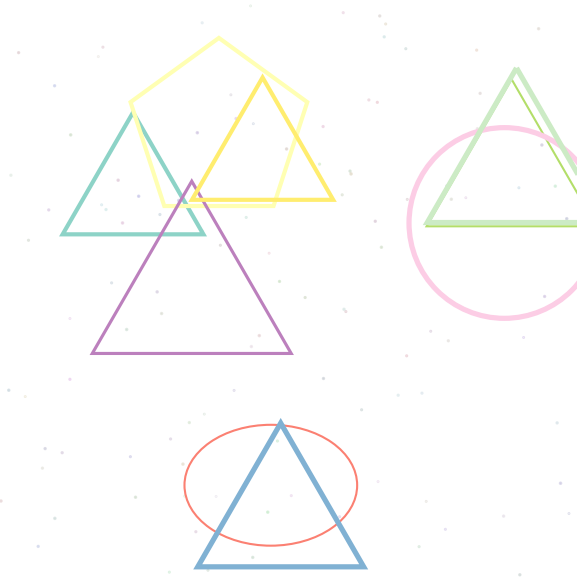[{"shape": "triangle", "thickness": 2, "radius": 0.7, "center": [0.23, 0.664]}, {"shape": "pentagon", "thickness": 2, "radius": 0.8, "center": [0.379, 0.773]}, {"shape": "oval", "thickness": 1, "radius": 0.75, "center": [0.469, 0.159]}, {"shape": "triangle", "thickness": 2.5, "radius": 0.83, "center": [0.486, 0.101]}, {"shape": "triangle", "thickness": 1, "radius": 0.85, "center": [0.886, 0.692]}, {"shape": "circle", "thickness": 2.5, "radius": 0.83, "center": [0.873, 0.613]}, {"shape": "triangle", "thickness": 1.5, "radius": 0.99, "center": [0.332, 0.487]}, {"shape": "triangle", "thickness": 2.5, "radius": 0.89, "center": [0.894, 0.703]}, {"shape": "triangle", "thickness": 2, "radius": 0.71, "center": [0.455, 0.724]}]